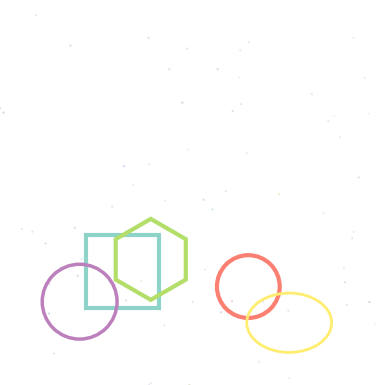[{"shape": "square", "thickness": 3, "radius": 0.48, "center": [0.317, 0.296]}, {"shape": "circle", "thickness": 3, "radius": 0.41, "center": [0.645, 0.256]}, {"shape": "hexagon", "thickness": 3, "radius": 0.53, "center": [0.392, 0.326]}, {"shape": "circle", "thickness": 2.5, "radius": 0.49, "center": [0.207, 0.216]}, {"shape": "oval", "thickness": 2, "radius": 0.55, "center": [0.751, 0.162]}]